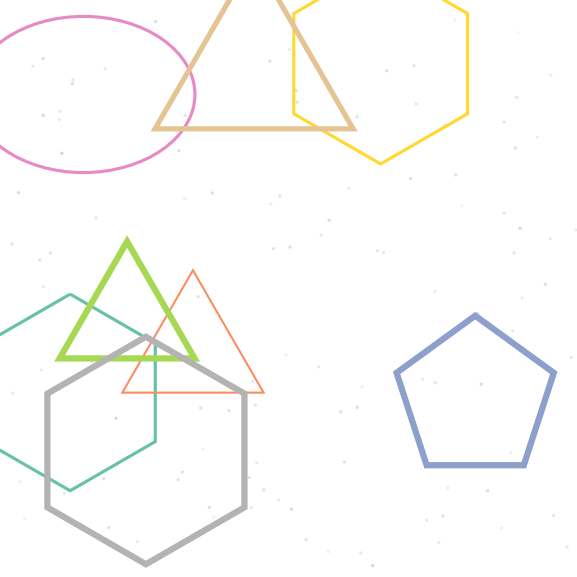[{"shape": "hexagon", "thickness": 1.5, "radius": 0.85, "center": [0.121, 0.32]}, {"shape": "triangle", "thickness": 1, "radius": 0.71, "center": [0.334, 0.39]}, {"shape": "pentagon", "thickness": 3, "radius": 0.72, "center": [0.823, 0.309]}, {"shape": "oval", "thickness": 1.5, "radius": 0.97, "center": [0.144, 0.836]}, {"shape": "triangle", "thickness": 3, "radius": 0.67, "center": [0.22, 0.446]}, {"shape": "hexagon", "thickness": 1.5, "radius": 0.87, "center": [0.659, 0.889]}, {"shape": "triangle", "thickness": 2.5, "radius": 0.99, "center": [0.44, 0.875]}, {"shape": "hexagon", "thickness": 3, "radius": 0.98, "center": [0.253, 0.219]}]